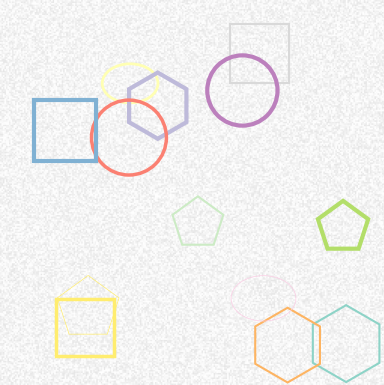[{"shape": "hexagon", "thickness": 1.5, "radius": 0.5, "center": [0.899, 0.107]}, {"shape": "oval", "thickness": 2, "radius": 0.36, "center": [0.338, 0.784]}, {"shape": "hexagon", "thickness": 3, "radius": 0.43, "center": [0.41, 0.726]}, {"shape": "circle", "thickness": 2.5, "radius": 0.49, "center": [0.335, 0.643]}, {"shape": "square", "thickness": 3, "radius": 0.4, "center": [0.169, 0.661]}, {"shape": "hexagon", "thickness": 1.5, "radius": 0.49, "center": [0.747, 0.104]}, {"shape": "pentagon", "thickness": 3, "radius": 0.34, "center": [0.891, 0.41]}, {"shape": "oval", "thickness": 0.5, "radius": 0.42, "center": [0.684, 0.225]}, {"shape": "square", "thickness": 1.5, "radius": 0.38, "center": [0.675, 0.861]}, {"shape": "circle", "thickness": 3, "radius": 0.46, "center": [0.63, 0.765]}, {"shape": "pentagon", "thickness": 1.5, "radius": 0.35, "center": [0.514, 0.421]}, {"shape": "square", "thickness": 2.5, "radius": 0.37, "center": [0.221, 0.149]}, {"shape": "pentagon", "thickness": 0.5, "radius": 0.42, "center": [0.229, 0.2]}]